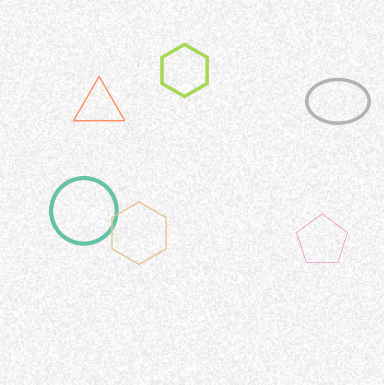[{"shape": "circle", "thickness": 3, "radius": 0.43, "center": [0.218, 0.452]}, {"shape": "triangle", "thickness": 1, "radius": 0.38, "center": [0.257, 0.725]}, {"shape": "pentagon", "thickness": 0.5, "radius": 0.35, "center": [0.837, 0.375]}, {"shape": "hexagon", "thickness": 2.5, "radius": 0.34, "center": [0.479, 0.817]}, {"shape": "hexagon", "thickness": 1, "radius": 0.41, "center": [0.361, 0.394]}, {"shape": "oval", "thickness": 2.5, "radius": 0.41, "center": [0.878, 0.737]}]